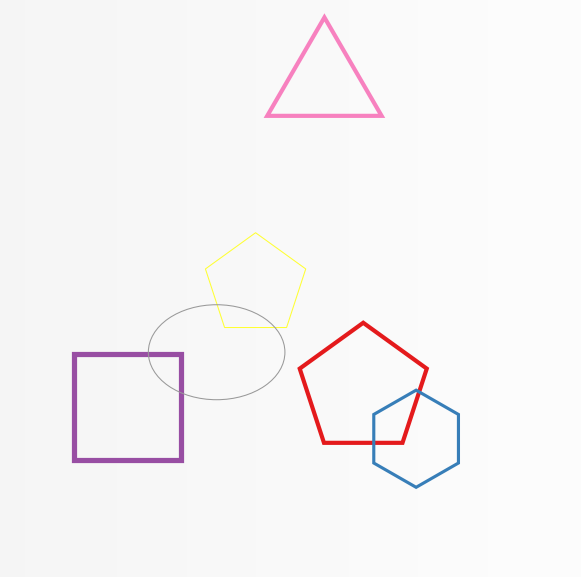[{"shape": "pentagon", "thickness": 2, "radius": 0.57, "center": [0.625, 0.325]}, {"shape": "hexagon", "thickness": 1.5, "radius": 0.42, "center": [0.716, 0.239]}, {"shape": "square", "thickness": 2.5, "radius": 0.46, "center": [0.219, 0.294]}, {"shape": "pentagon", "thickness": 0.5, "radius": 0.45, "center": [0.44, 0.505]}, {"shape": "triangle", "thickness": 2, "radius": 0.57, "center": [0.558, 0.855]}, {"shape": "oval", "thickness": 0.5, "radius": 0.59, "center": [0.373, 0.389]}]